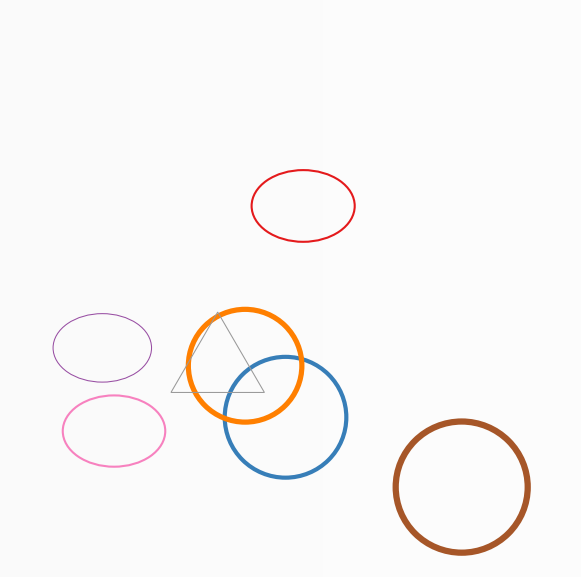[{"shape": "oval", "thickness": 1, "radius": 0.44, "center": [0.522, 0.642]}, {"shape": "circle", "thickness": 2, "radius": 0.52, "center": [0.491, 0.277]}, {"shape": "oval", "thickness": 0.5, "radius": 0.42, "center": [0.176, 0.397]}, {"shape": "circle", "thickness": 2.5, "radius": 0.49, "center": [0.422, 0.366]}, {"shape": "circle", "thickness": 3, "radius": 0.57, "center": [0.794, 0.156]}, {"shape": "oval", "thickness": 1, "radius": 0.44, "center": [0.196, 0.253]}, {"shape": "triangle", "thickness": 0.5, "radius": 0.46, "center": [0.375, 0.366]}]